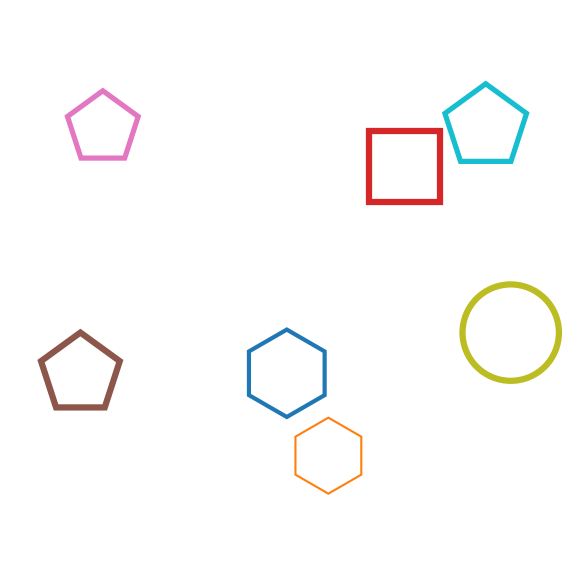[{"shape": "hexagon", "thickness": 2, "radius": 0.38, "center": [0.497, 0.353]}, {"shape": "hexagon", "thickness": 1, "radius": 0.33, "center": [0.569, 0.21]}, {"shape": "square", "thickness": 3, "radius": 0.31, "center": [0.701, 0.711]}, {"shape": "pentagon", "thickness": 3, "radius": 0.36, "center": [0.139, 0.352]}, {"shape": "pentagon", "thickness": 2.5, "radius": 0.32, "center": [0.178, 0.778]}, {"shape": "circle", "thickness": 3, "radius": 0.42, "center": [0.884, 0.423]}, {"shape": "pentagon", "thickness": 2.5, "radius": 0.37, "center": [0.841, 0.78]}]